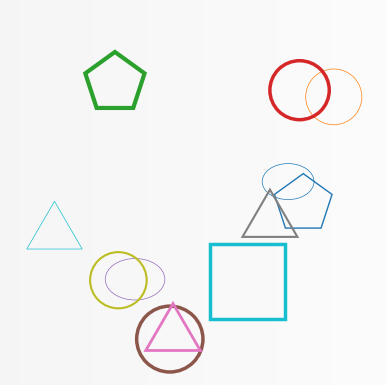[{"shape": "oval", "thickness": 0.5, "radius": 0.33, "center": [0.743, 0.528]}, {"shape": "pentagon", "thickness": 1, "radius": 0.39, "center": [0.783, 0.471]}, {"shape": "circle", "thickness": 0.5, "radius": 0.36, "center": [0.861, 0.748]}, {"shape": "pentagon", "thickness": 3, "radius": 0.4, "center": [0.297, 0.785]}, {"shape": "circle", "thickness": 2.5, "radius": 0.38, "center": [0.773, 0.766]}, {"shape": "oval", "thickness": 0.5, "radius": 0.38, "center": [0.348, 0.275]}, {"shape": "circle", "thickness": 2.5, "radius": 0.43, "center": [0.438, 0.119]}, {"shape": "triangle", "thickness": 2, "radius": 0.41, "center": [0.447, 0.13]}, {"shape": "triangle", "thickness": 1.5, "radius": 0.41, "center": [0.697, 0.426]}, {"shape": "circle", "thickness": 1.5, "radius": 0.36, "center": [0.306, 0.272]}, {"shape": "square", "thickness": 2.5, "radius": 0.49, "center": [0.64, 0.269]}, {"shape": "triangle", "thickness": 0.5, "radius": 0.41, "center": [0.141, 0.394]}]